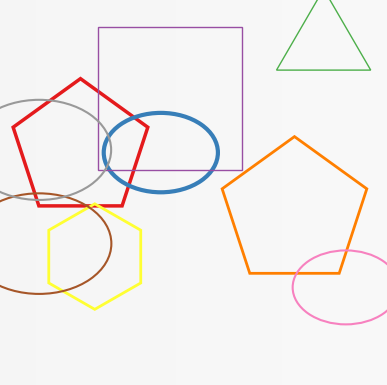[{"shape": "pentagon", "thickness": 2.5, "radius": 0.91, "center": [0.208, 0.613]}, {"shape": "oval", "thickness": 3, "radius": 0.74, "center": [0.415, 0.604]}, {"shape": "triangle", "thickness": 1, "radius": 0.7, "center": [0.835, 0.888]}, {"shape": "square", "thickness": 1, "radius": 0.93, "center": [0.438, 0.745]}, {"shape": "pentagon", "thickness": 2, "radius": 0.98, "center": [0.76, 0.449]}, {"shape": "hexagon", "thickness": 2, "radius": 0.69, "center": [0.245, 0.334]}, {"shape": "oval", "thickness": 1.5, "radius": 0.93, "center": [0.101, 0.367]}, {"shape": "oval", "thickness": 1.5, "radius": 0.69, "center": [0.892, 0.254]}, {"shape": "oval", "thickness": 1.5, "radius": 0.93, "center": [0.101, 0.611]}]